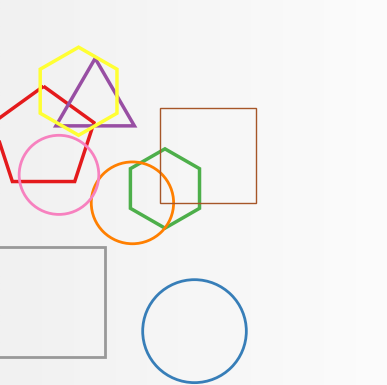[{"shape": "pentagon", "thickness": 2.5, "radius": 0.68, "center": [0.112, 0.639]}, {"shape": "circle", "thickness": 2, "radius": 0.67, "center": [0.502, 0.14]}, {"shape": "hexagon", "thickness": 2.5, "radius": 0.51, "center": [0.426, 0.51]}, {"shape": "triangle", "thickness": 2.5, "radius": 0.58, "center": [0.246, 0.732]}, {"shape": "circle", "thickness": 2, "radius": 0.53, "center": [0.342, 0.473]}, {"shape": "hexagon", "thickness": 2.5, "radius": 0.57, "center": [0.203, 0.763]}, {"shape": "square", "thickness": 1, "radius": 0.62, "center": [0.537, 0.597]}, {"shape": "circle", "thickness": 2, "radius": 0.51, "center": [0.152, 0.546]}, {"shape": "square", "thickness": 2, "radius": 0.72, "center": [0.126, 0.215]}]